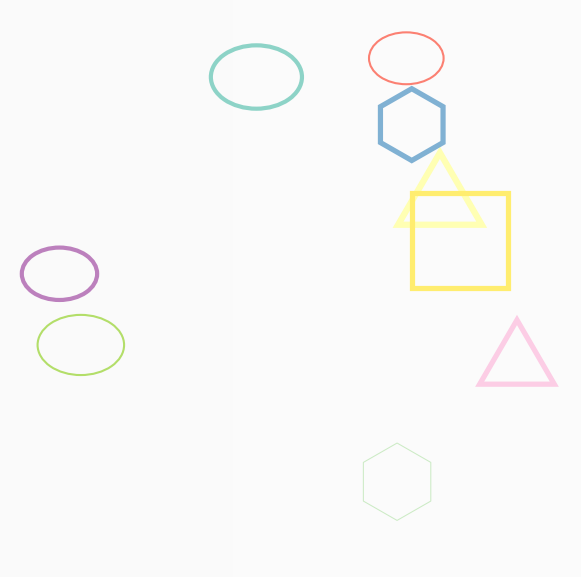[{"shape": "oval", "thickness": 2, "radius": 0.39, "center": [0.441, 0.866]}, {"shape": "triangle", "thickness": 3, "radius": 0.42, "center": [0.757, 0.652]}, {"shape": "oval", "thickness": 1, "radius": 0.32, "center": [0.699, 0.898]}, {"shape": "hexagon", "thickness": 2.5, "radius": 0.31, "center": [0.708, 0.783]}, {"shape": "oval", "thickness": 1, "radius": 0.37, "center": [0.139, 0.402]}, {"shape": "triangle", "thickness": 2.5, "radius": 0.37, "center": [0.889, 0.371]}, {"shape": "oval", "thickness": 2, "radius": 0.32, "center": [0.102, 0.525]}, {"shape": "hexagon", "thickness": 0.5, "radius": 0.33, "center": [0.683, 0.165]}, {"shape": "square", "thickness": 2.5, "radius": 0.41, "center": [0.792, 0.583]}]